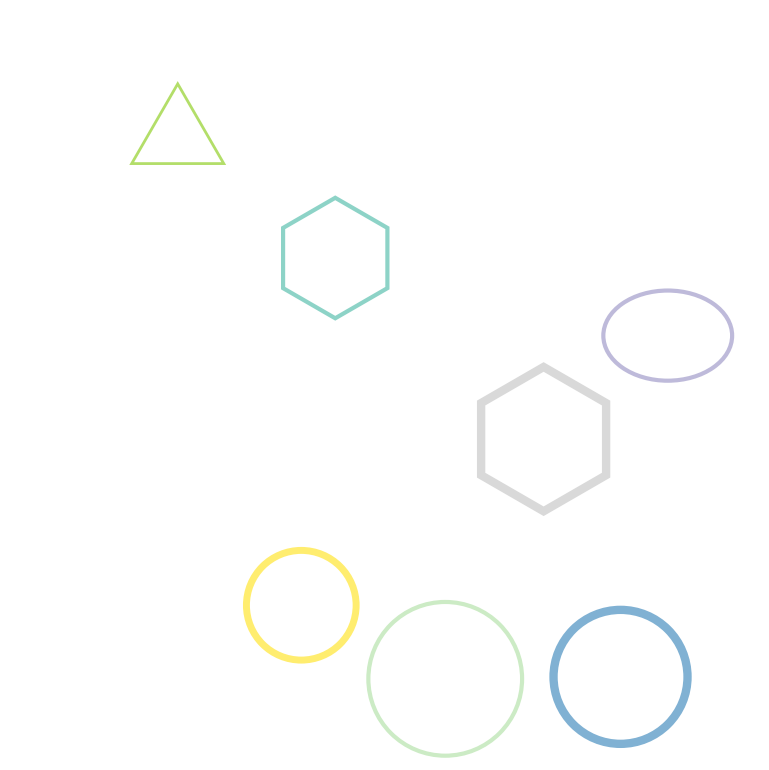[{"shape": "hexagon", "thickness": 1.5, "radius": 0.39, "center": [0.435, 0.665]}, {"shape": "oval", "thickness": 1.5, "radius": 0.42, "center": [0.867, 0.564]}, {"shape": "circle", "thickness": 3, "radius": 0.44, "center": [0.806, 0.121]}, {"shape": "triangle", "thickness": 1, "radius": 0.35, "center": [0.231, 0.822]}, {"shape": "hexagon", "thickness": 3, "radius": 0.47, "center": [0.706, 0.43]}, {"shape": "circle", "thickness": 1.5, "radius": 0.5, "center": [0.578, 0.118]}, {"shape": "circle", "thickness": 2.5, "radius": 0.36, "center": [0.391, 0.214]}]